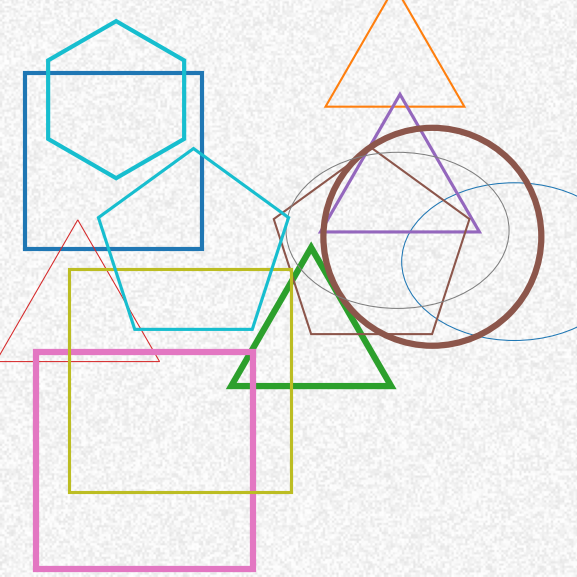[{"shape": "square", "thickness": 2, "radius": 0.77, "center": [0.196, 0.72]}, {"shape": "oval", "thickness": 0.5, "radius": 0.98, "center": [0.891, 0.546]}, {"shape": "triangle", "thickness": 1, "radius": 0.69, "center": [0.684, 0.884]}, {"shape": "triangle", "thickness": 3, "radius": 0.8, "center": [0.539, 0.411]}, {"shape": "triangle", "thickness": 0.5, "radius": 0.82, "center": [0.135, 0.455]}, {"shape": "triangle", "thickness": 1.5, "radius": 0.79, "center": [0.693, 0.677]}, {"shape": "pentagon", "thickness": 1, "radius": 0.89, "center": [0.643, 0.565]}, {"shape": "circle", "thickness": 3, "radius": 0.94, "center": [0.749, 0.589]}, {"shape": "square", "thickness": 3, "radius": 0.94, "center": [0.251, 0.202]}, {"shape": "oval", "thickness": 0.5, "radius": 0.97, "center": [0.688, 0.6]}, {"shape": "square", "thickness": 1.5, "radius": 0.96, "center": [0.312, 0.34]}, {"shape": "pentagon", "thickness": 1.5, "radius": 0.87, "center": [0.335, 0.569]}, {"shape": "hexagon", "thickness": 2, "radius": 0.68, "center": [0.201, 0.827]}]